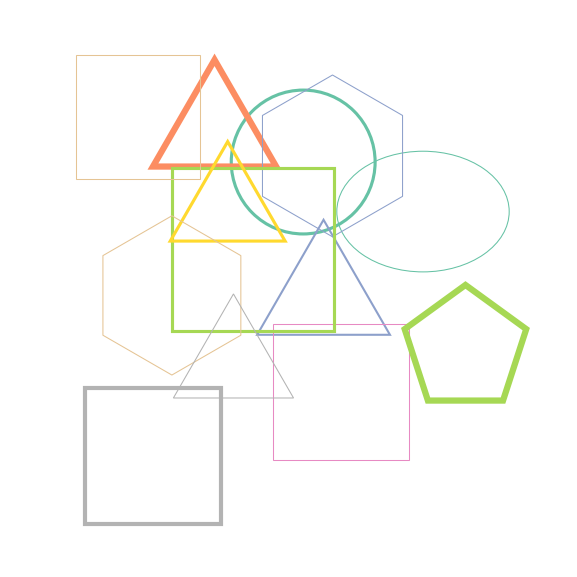[{"shape": "circle", "thickness": 1.5, "radius": 0.62, "center": [0.525, 0.719]}, {"shape": "oval", "thickness": 0.5, "radius": 0.75, "center": [0.732, 0.633]}, {"shape": "triangle", "thickness": 3, "radius": 0.62, "center": [0.372, 0.772]}, {"shape": "hexagon", "thickness": 0.5, "radius": 0.7, "center": [0.576, 0.729]}, {"shape": "triangle", "thickness": 1, "radius": 0.66, "center": [0.56, 0.486]}, {"shape": "square", "thickness": 0.5, "radius": 0.59, "center": [0.59, 0.32]}, {"shape": "pentagon", "thickness": 3, "radius": 0.55, "center": [0.806, 0.395]}, {"shape": "square", "thickness": 1.5, "radius": 0.7, "center": [0.438, 0.567]}, {"shape": "triangle", "thickness": 1.5, "radius": 0.57, "center": [0.394, 0.639]}, {"shape": "hexagon", "thickness": 0.5, "radius": 0.69, "center": [0.298, 0.488]}, {"shape": "square", "thickness": 0.5, "radius": 0.54, "center": [0.239, 0.797]}, {"shape": "triangle", "thickness": 0.5, "radius": 0.6, "center": [0.404, 0.37]}, {"shape": "square", "thickness": 2, "radius": 0.59, "center": [0.265, 0.21]}]